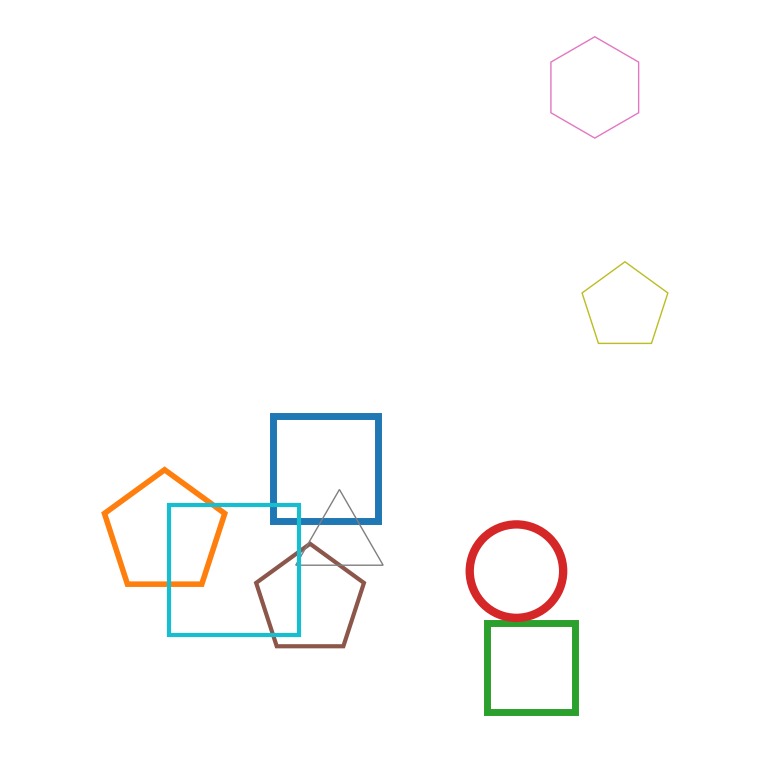[{"shape": "square", "thickness": 2.5, "radius": 0.34, "center": [0.423, 0.391]}, {"shape": "pentagon", "thickness": 2, "radius": 0.41, "center": [0.214, 0.308]}, {"shape": "square", "thickness": 2.5, "radius": 0.29, "center": [0.69, 0.133]}, {"shape": "circle", "thickness": 3, "radius": 0.3, "center": [0.671, 0.258]}, {"shape": "pentagon", "thickness": 1.5, "radius": 0.37, "center": [0.403, 0.22]}, {"shape": "hexagon", "thickness": 0.5, "radius": 0.33, "center": [0.772, 0.886]}, {"shape": "triangle", "thickness": 0.5, "radius": 0.33, "center": [0.441, 0.299]}, {"shape": "pentagon", "thickness": 0.5, "radius": 0.29, "center": [0.812, 0.601]}, {"shape": "square", "thickness": 1.5, "radius": 0.42, "center": [0.304, 0.259]}]